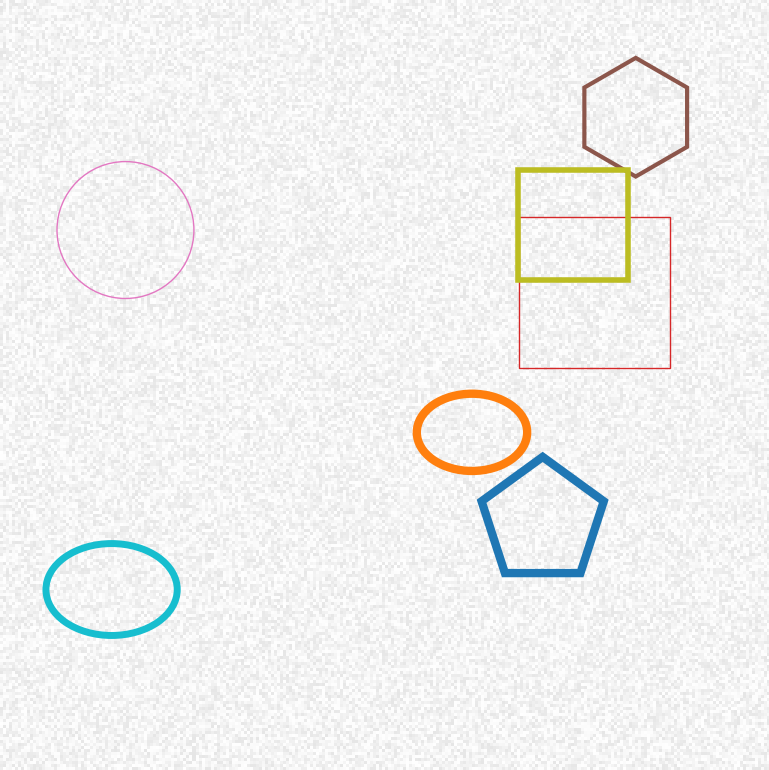[{"shape": "pentagon", "thickness": 3, "radius": 0.42, "center": [0.705, 0.323]}, {"shape": "oval", "thickness": 3, "radius": 0.36, "center": [0.613, 0.439]}, {"shape": "square", "thickness": 0.5, "radius": 0.49, "center": [0.772, 0.62]}, {"shape": "hexagon", "thickness": 1.5, "radius": 0.39, "center": [0.826, 0.848]}, {"shape": "circle", "thickness": 0.5, "radius": 0.44, "center": [0.163, 0.701]}, {"shape": "square", "thickness": 2, "radius": 0.36, "center": [0.744, 0.708]}, {"shape": "oval", "thickness": 2.5, "radius": 0.43, "center": [0.145, 0.234]}]